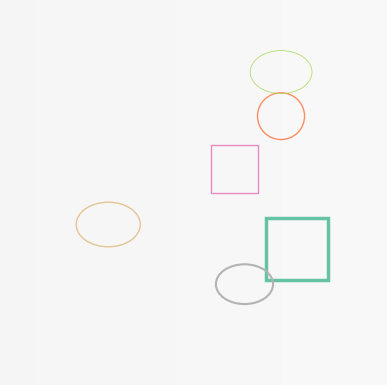[{"shape": "square", "thickness": 2.5, "radius": 0.4, "center": [0.766, 0.353]}, {"shape": "circle", "thickness": 1, "radius": 0.3, "center": [0.725, 0.698]}, {"shape": "square", "thickness": 1, "radius": 0.31, "center": [0.605, 0.561]}, {"shape": "oval", "thickness": 0.5, "radius": 0.4, "center": [0.725, 0.813]}, {"shape": "oval", "thickness": 1, "radius": 0.41, "center": [0.279, 0.417]}, {"shape": "oval", "thickness": 1.5, "radius": 0.37, "center": [0.631, 0.262]}]